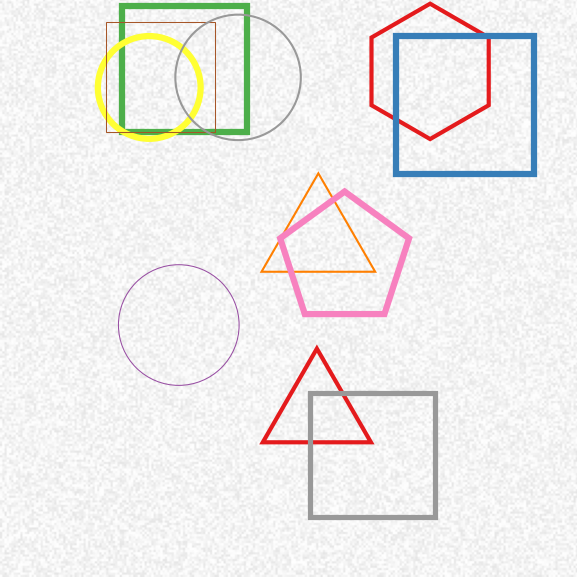[{"shape": "hexagon", "thickness": 2, "radius": 0.59, "center": [0.745, 0.876]}, {"shape": "triangle", "thickness": 2, "radius": 0.54, "center": [0.549, 0.287]}, {"shape": "square", "thickness": 3, "radius": 0.6, "center": [0.806, 0.817]}, {"shape": "square", "thickness": 3, "radius": 0.54, "center": [0.32, 0.88]}, {"shape": "circle", "thickness": 0.5, "radius": 0.52, "center": [0.31, 0.436]}, {"shape": "triangle", "thickness": 1, "radius": 0.57, "center": [0.551, 0.585]}, {"shape": "circle", "thickness": 3, "radius": 0.44, "center": [0.258, 0.848]}, {"shape": "square", "thickness": 0.5, "radius": 0.48, "center": [0.278, 0.865]}, {"shape": "pentagon", "thickness": 3, "radius": 0.59, "center": [0.597, 0.55]}, {"shape": "circle", "thickness": 1, "radius": 0.54, "center": [0.412, 0.865]}, {"shape": "square", "thickness": 2.5, "radius": 0.54, "center": [0.645, 0.211]}]